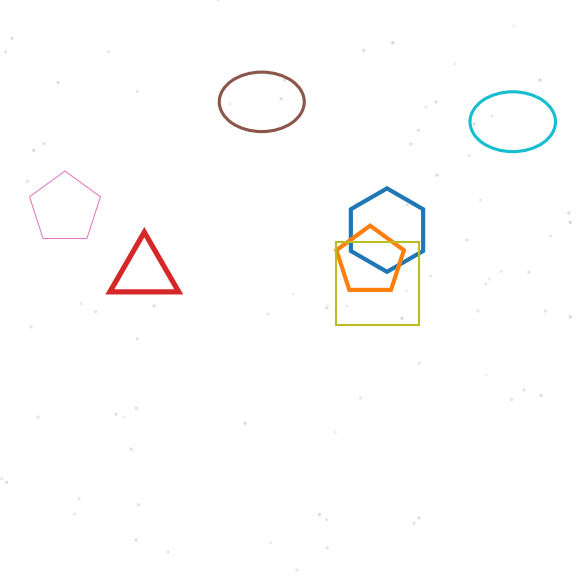[{"shape": "hexagon", "thickness": 2, "radius": 0.36, "center": [0.67, 0.601]}, {"shape": "pentagon", "thickness": 2, "radius": 0.31, "center": [0.641, 0.547]}, {"shape": "triangle", "thickness": 2.5, "radius": 0.34, "center": [0.25, 0.528]}, {"shape": "oval", "thickness": 1.5, "radius": 0.37, "center": [0.453, 0.823]}, {"shape": "pentagon", "thickness": 0.5, "radius": 0.32, "center": [0.113, 0.638]}, {"shape": "square", "thickness": 1, "radius": 0.36, "center": [0.654, 0.508]}, {"shape": "oval", "thickness": 1.5, "radius": 0.37, "center": [0.888, 0.788]}]